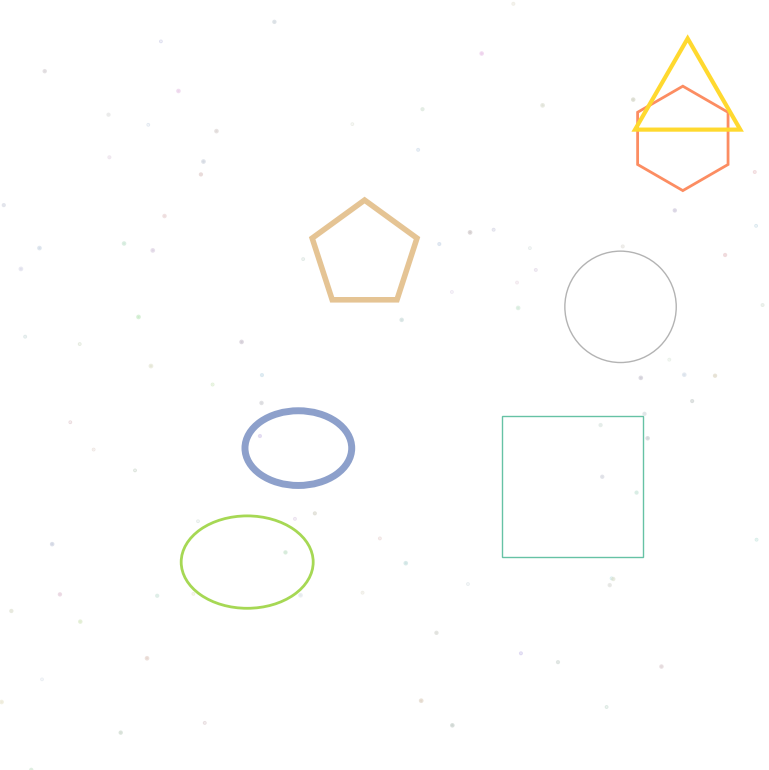[{"shape": "square", "thickness": 0.5, "radius": 0.46, "center": [0.743, 0.369]}, {"shape": "hexagon", "thickness": 1, "radius": 0.34, "center": [0.887, 0.82]}, {"shape": "oval", "thickness": 2.5, "radius": 0.35, "center": [0.387, 0.418]}, {"shape": "oval", "thickness": 1, "radius": 0.43, "center": [0.321, 0.27]}, {"shape": "triangle", "thickness": 1.5, "radius": 0.39, "center": [0.893, 0.871]}, {"shape": "pentagon", "thickness": 2, "radius": 0.36, "center": [0.473, 0.669]}, {"shape": "circle", "thickness": 0.5, "radius": 0.36, "center": [0.806, 0.602]}]